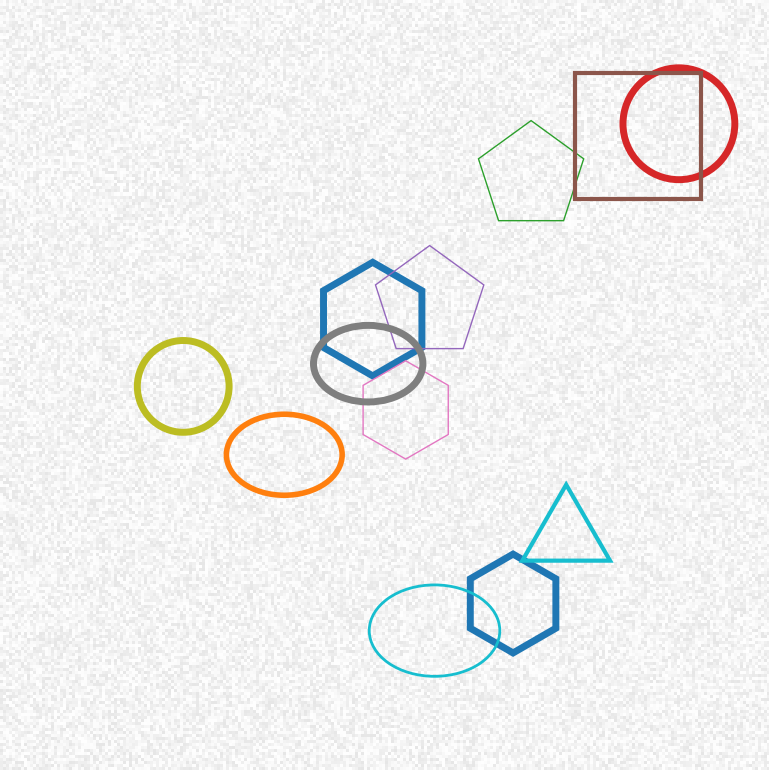[{"shape": "hexagon", "thickness": 2.5, "radius": 0.32, "center": [0.666, 0.216]}, {"shape": "hexagon", "thickness": 2.5, "radius": 0.37, "center": [0.484, 0.586]}, {"shape": "oval", "thickness": 2, "radius": 0.38, "center": [0.369, 0.409]}, {"shape": "pentagon", "thickness": 0.5, "radius": 0.36, "center": [0.69, 0.772]}, {"shape": "circle", "thickness": 2.5, "radius": 0.36, "center": [0.882, 0.839]}, {"shape": "pentagon", "thickness": 0.5, "radius": 0.37, "center": [0.558, 0.607]}, {"shape": "square", "thickness": 1.5, "radius": 0.41, "center": [0.829, 0.824]}, {"shape": "hexagon", "thickness": 0.5, "radius": 0.32, "center": [0.527, 0.468]}, {"shape": "oval", "thickness": 2.5, "radius": 0.36, "center": [0.478, 0.528]}, {"shape": "circle", "thickness": 2.5, "radius": 0.3, "center": [0.238, 0.498]}, {"shape": "triangle", "thickness": 1.5, "radius": 0.33, "center": [0.735, 0.305]}, {"shape": "oval", "thickness": 1, "radius": 0.42, "center": [0.564, 0.181]}]